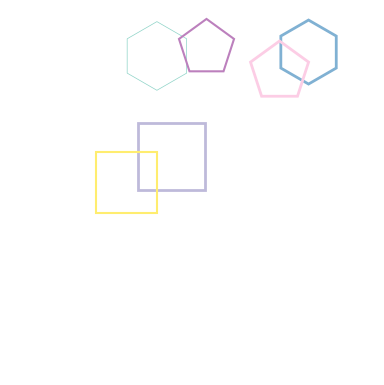[{"shape": "hexagon", "thickness": 0.5, "radius": 0.45, "center": [0.408, 0.855]}, {"shape": "square", "thickness": 2, "radius": 0.43, "center": [0.446, 0.594]}, {"shape": "hexagon", "thickness": 2, "radius": 0.42, "center": [0.801, 0.865]}, {"shape": "pentagon", "thickness": 2, "radius": 0.4, "center": [0.726, 0.814]}, {"shape": "pentagon", "thickness": 1.5, "radius": 0.38, "center": [0.536, 0.876]}, {"shape": "square", "thickness": 1.5, "radius": 0.39, "center": [0.329, 0.526]}]